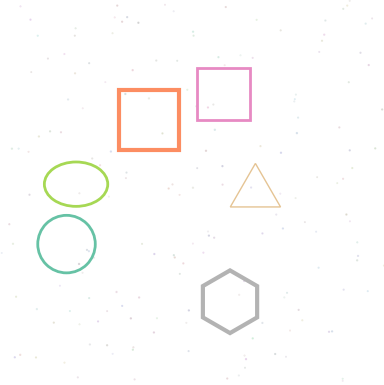[{"shape": "circle", "thickness": 2, "radius": 0.37, "center": [0.173, 0.366]}, {"shape": "square", "thickness": 3, "radius": 0.39, "center": [0.387, 0.689]}, {"shape": "square", "thickness": 2, "radius": 0.34, "center": [0.58, 0.756]}, {"shape": "oval", "thickness": 2, "radius": 0.41, "center": [0.198, 0.522]}, {"shape": "triangle", "thickness": 1, "radius": 0.38, "center": [0.663, 0.5]}, {"shape": "hexagon", "thickness": 3, "radius": 0.41, "center": [0.597, 0.216]}]